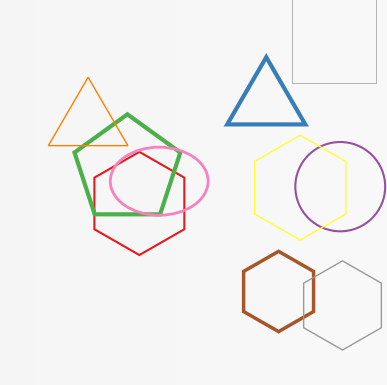[{"shape": "hexagon", "thickness": 1.5, "radius": 0.67, "center": [0.36, 0.472]}, {"shape": "triangle", "thickness": 3, "radius": 0.58, "center": [0.687, 0.735]}, {"shape": "pentagon", "thickness": 3, "radius": 0.72, "center": [0.329, 0.559]}, {"shape": "circle", "thickness": 1.5, "radius": 0.58, "center": [0.878, 0.515]}, {"shape": "triangle", "thickness": 1, "radius": 0.59, "center": [0.227, 0.681]}, {"shape": "hexagon", "thickness": 1, "radius": 0.68, "center": [0.775, 0.512]}, {"shape": "hexagon", "thickness": 2.5, "radius": 0.52, "center": [0.719, 0.243]}, {"shape": "oval", "thickness": 2, "radius": 0.63, "center": [0.411, 0.529]}, {"shape": "square", "thickness": 0.5, "radius": 0.55, "center": [0.862, 0.892]}, {"shape": "hexagon", "thickness": 1, "radius": 0.58, "center": [0.884, 0.207]}]